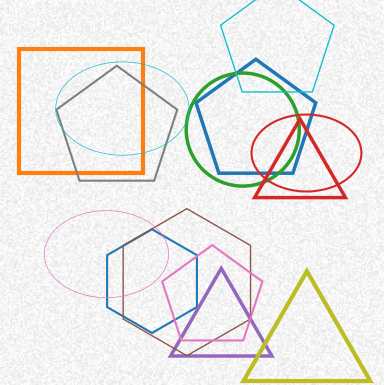[{"shape": "pentagon", "thickness": 2.5, "radius": 0.82, "center": [0.665, 0.682]}, {"shape": "hexagon", "thickness": 1.5, "radius": 0.67, "center": [0.395, 0.27]}, {"shape": "square", "thickness": 3, "radius": 0.81, "center": [0.21, 0.713]}, {"shape": "circle", "thickness": 2.5, "radius": 0.73, "center": [0.631, 0.663]}, {"shape": "triangle", "thickness": 2.5, "radius": 0.68, "center": [0.779, 0.555]}, {"shape": "oval", "thickness": 1.5, "radius": 0.71, "center": [0.796, 0.603]}, {"shape": "triangle", "thickness": 2.5, "radius": 0.76, "center": [0.575, 0.151]}, {"shape": "hexagon", "thickness": 1, "radius": 0.96, "center": [0.485, 0.267]}, {"shape": "oval", "thickness": 0.5, "radius": 0.81, "center": [0.277, 0.34]}, {"shape": "pentagon", "thickness": 1.5, "radius": 0.68, "center": [0.551, 0.227]}, {"shape": "pentagon", "thickness": 1.5, "radius": 0.83, "center": [0.303, 0.664]}, {"shape": "triangle", "thickness": 3, "radius": 0.95, "center": [0.797, 0.105]}, {"shape": "pentagon", "thickness": 1, "radius": 0.78, "center": [0.72, 0.887]}, {"shape": "oval", "thickness": 0.5, "radius": 0.87, "center": [0.318, 0.718]}]